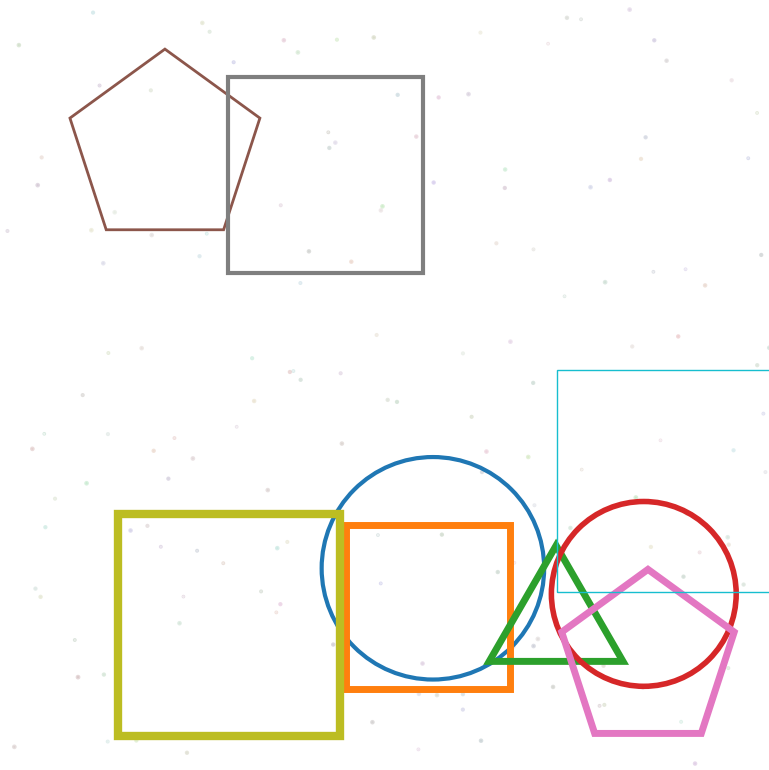[{"shape": "circle", "thickness": 1.5, "radius": 0.72, "center": [0.562, 0.262]}, {"shape": "square", "thickness": 2.5, "radius": 0.53, "center": [0.556, 0.212]}, {"shape": "triangle", "thickness": 2.5, "radius": 0.5, "center": [0.722, 0.191]}, {"shape": "circle", "thickness": 2, "radius": 0.6, "center": [0.836, 0.229]}, {"shape": "pentagon", "thickness": 1, "radius": 0.65, "center": [0.214, 0.807]}, {"shape": "pentagon", "thickness": 2.5, "radius": 0.59, "center": [0.842, 0.143]}, {"shape": "square", "thickness": 1.5, "radius": 0.63, "center": [0.423, 0.773]}, {"shape": "square", "thickness": 3, "radius": 0.72, "center": [0.297, 0.188]}, {"shape": "square", "thickness": 0.5, "radius": 0.72, "center": [0.868, 0.375]}]